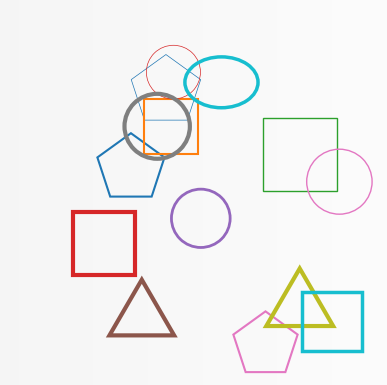[{"shape": "pentagon", "thickness": 1.5, "radius": 0.46, "center": [0.338, 0.563]}, {"shape": "pentagon", "thickness": 0.5, "radius": 0.47, "center": [0.428, 0.764]}, {"shape": "square", "thickness": 1.5, "radius": 0.35, "center": [0.441, 0.671]}, {"shape": "square", "thickness": 1, "radius": 0.47, "center": [0.774, 0.599]}, {"shape": "square", "thickness": 3, "radius": 0.4, "center": [0.268, 0.368]}, {"shape": "circle", "thickness": 0.5, "radius": 0.35, "center": [0.447, 0.813]}, {"shape": "circle", "thickness": 2, "radius": 0.38, "center": [0.518, 0.433]}, {"shape": "triangle", "thickness": 3, "radius": 0.48, "center": [0.366, 0.177]}, {"shape": "pentagon", "thickness": 1.5, "radius": 0.44, "center": [0.685, 0.104]}, {"shape": "circle", "thickness": 1, "radius": 0.42, "center": [0.876, 0.528]}, {"shape": "circle", "thickness": 3, "radius": 0.42, "center": [0.406, 0.672]}, {"shape": "triangle", "thickness": 3, "radius": 0.5, "center": [0.773, 0.203]}, {"shape": "oval", "thickness": 2.5, "radius": 0.47, "center": [0.572, 0.786]}, {"shape": "square", "thickness": 2.5, "radius": 0.38, "center": [0.857, 0.164]}]